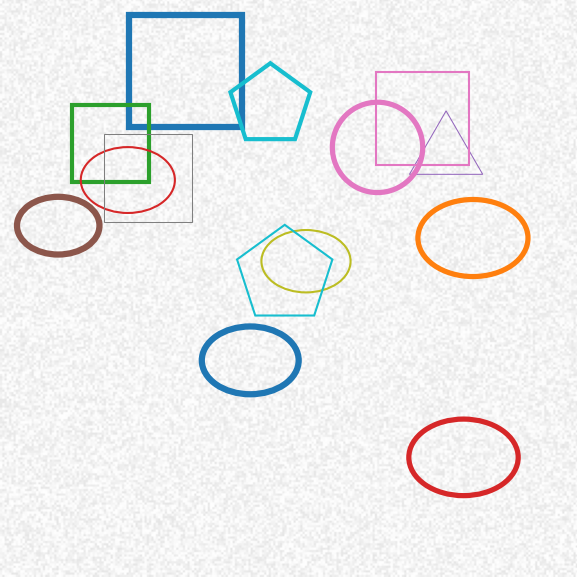[{"shape": "oval", "thickness": 3, "radius": 0.42, "center": [0.433, 0.375]}, {"shape": "square", "thickness": 3, "radius": 0.49, "center": [0.321, 0.877]}, {"shape": "oval", "thickness": 2.5, "radius": 0.48, "center": [0.819, 0.587]}, {"shape": "square", "thickness": 2, "radius": 0.33, "center": [0.191, 0.75]}, {"shape": "oval", "thickness": 2.5, "radius": 0.47, "center": [0.803, 0.207]}, {"shape": "oval", "thickness": 1, "radius": 0.41, "center": [0.221, 0.687]}, {"shape": "triangle", "thickness": 0.5, "radius": 0.37, "center": [0.772, 0.734]}, {"shape": "oval", "thickness": 3, "radius": 0.36, "center": [0.101, 0.608]}, {"shape": "circle", "thickness": 2.5, "radius": 0.39, "center": [0.654, 0.744]}, {"shape": "square", "thickness": 1, "radius": 0.4, "center": [0.732, 0.794]}, {"shape": "square", "thickness": 0.5, "radius": 0.38, "center": [0.256, 0.691]}, {"shape": "oval", "thickness": 1, "radius": 0.39, "center": [0.53, 0.547]}, {"shape": "pentagon", "thickness": 2, "radius": 0.36, "center": [0.468, 0.817]}, {"shape": "pentagon", "thickness": 1, "radius": 0.43, "center": [0.493, 0.523]}]